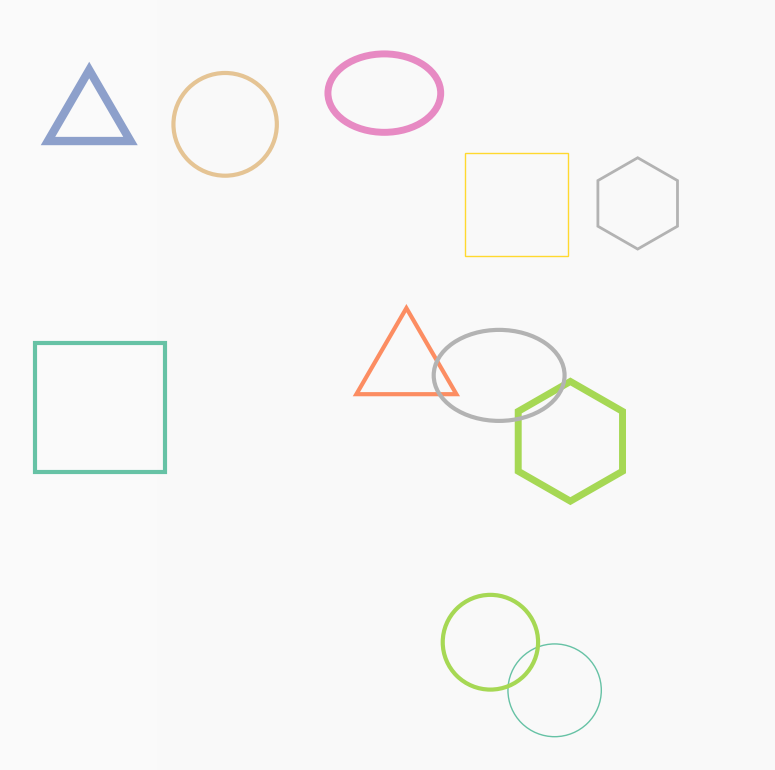[{"shape": "circle", "thickness": 0.5, "radius": 0.3, "center": [0.716, 0.103]}, {"shape": "square", "thickness": 1.5, "radius": 0.42, "center": [0.129, 0.471]}, {"shape": "triangle", "thickness": 1.5, "radius": 0.37, "center": [0.524, 0.525]}, {"shape": "triangle", "thickness": 3, "radius": 0.31, "center": [0.115, 0.848]}, {"shape": "oval", "thickness": 2.5, "radius": 0.36, "center": [0.496, 0.879]}, {"shape": "hexagon", "thickness": 2.5, "radius": 0.39, "center": [0.736, 0.427]}, {"shape": "circle", "thickness": 1.5, "radius": 0.31, "center": [0.633, 0.166]}, {"shape": "square", "thickness": 0.5, "radius": 0.33, "center": [0.667, 0.735]}, {"shape": "circle", "thickness": 1.5, "radius": 0.33, "center": [0.291, 0.839]}, {"shape": "hexagon", "thickness": 1, "radius": 0.3, "center": [0.823, 0.736]}, {"shape": "oval", "thickness": 1.5, "radius": 0.42, "center": [0.644, 0.512]}]